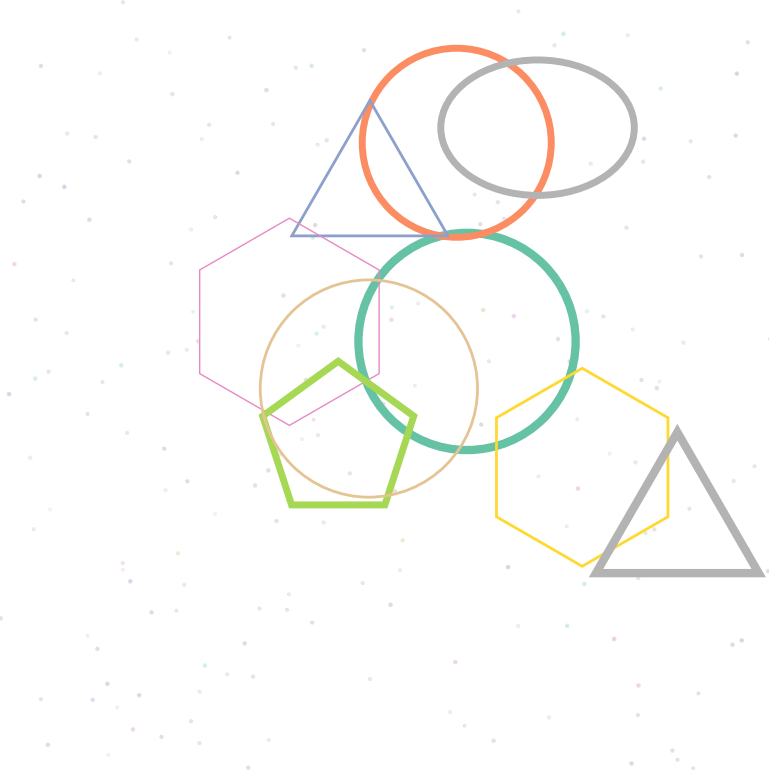[{"shape": "circle", "thickness": 3, "radius": 0.71, "center": [0.607, 0.557]}, {"shape": "circle", "thickness": 2.5, "radius": 0.61, "center": [0.593, 0.815]}, {"shape": "triangle", "thickness": 1, "radius": 0.59, "center": [0.48, 0.752]}, {"shape": "hexagon", "thickness": 0.5, "radius": 0.67, "center": [0.376, 0.582]}, {"shape": "pentagon", "thickness": 2.5, "radius": 0.52, "center": [0.439, 0.428]}, {"shape": "hexagon", "thickness": 1, "radius": 0.64, "center": [0.756, 0.393]}, {"shape": "circle", "thickness": 1, "radius": 0.71, "center": [0.479, 0.495]}, {"shape": "oval", "thickness": 2.5, "radius": 0.63, "center": [0.698, 0.834]}, {"shape": "triangle", "thickness": 3, "radius": 0.61, "center": [0.88, 0.317]}]